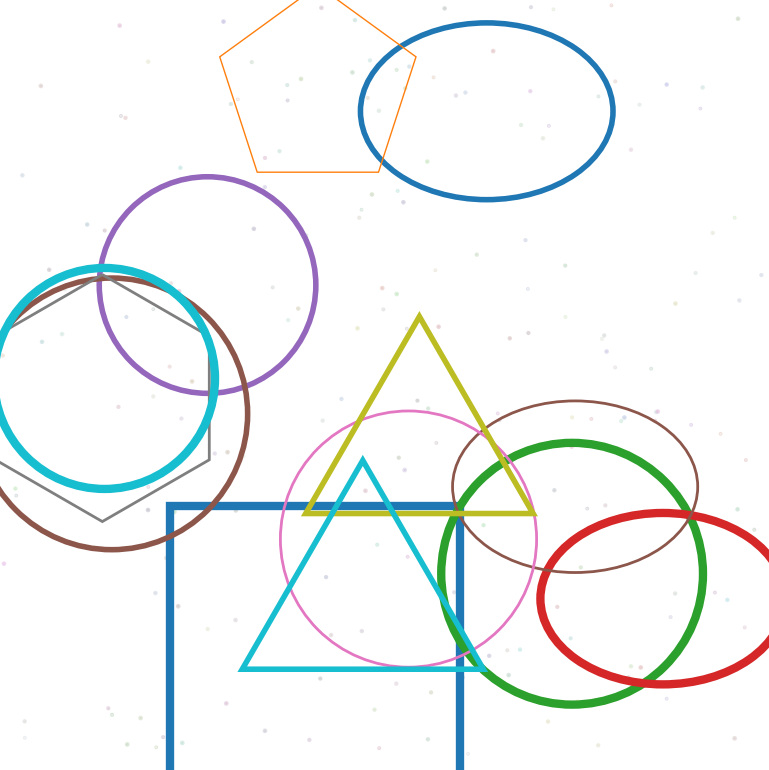[{"shape": "square", "thickness": 3, "radius": 0.94, "center": [0.409, 0.155]}, {"shape": "oval", "thickness": 2, "radius": 0.82, "center": [0.632, 0.855]}, {"shape": "pentagon", "thickness": 0.5, "radius": 0.67, "center": [0.413, 0.885]}, {"shape": "circle", "thickness": 3, "radius": 0.85, "center": [0.743, 0.255]}, {"shape": "oval", "thickness": 3, "radius": 0.8, "center": [0.861, 0.222]}, {"shape": "circle", "thickness": 2, "radius": 0.7, "center": [0.27, 0.63]}, {"shape": "oval", "thickness": 1, "radius": 0.8, "center": [0.747, 0.368]}, {"shape": "circle", "thickness": 2, "radius": 0.88, "center": [0.145, 0.463]}, {"shape": "circle", "thickness": 1, "radius": 0.83, "center": [0.531, 0.3]}, {"shape": "hexagon", "thickness": 1, "radius": 0.8, "center": [0.133, 0.483]}, {"shape": "triangle", "thickness": 2, "radius": 0.85, "center": [0.545, 0.418]}, {"shape": "circle", "thickness": 3, "radius": 0.72, "center": [0.136, 0.509]}, {"shape": "triangle", "thickness": 2, "radius": 0.9, "center": [0.471, 0.221]}]